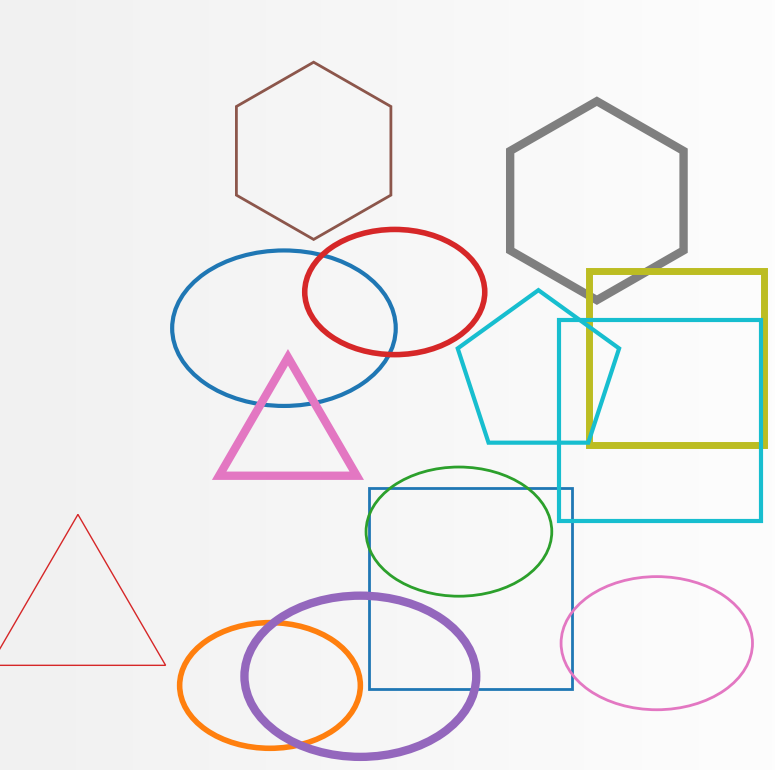[{"shape": "oval", "thickness": 1.5, "radius": 0.72, "center": [0.366, 0.574]}, {"shape": "square", "thickness": 1, "radius": 0.65, "center": [0.608, 0.236]}, {"shape": "oval", "thickness": 2, "radius": 0.58, "center": [0.348, 0.11]}, {"shape": "oval", "thickness": 1, "radius": 0.6, "center": [0.592, 0.31]}, {"shape": "triangle", "thickness": 0.5, "radius": 0.65, "center": [0.101, 0.201]}, {"shape": "oval", "thickness": 2, "radius": 0.58, "center": [0.509, 0.621]}, {"shape": "oval", "thickness": 3, "radius": 0.75, "center": [0.465, 0.122]}, {"shape": "hexagon", "thickness": 1, "radius": 0.58, "center": [0.405, 0.804]}, {"shape": "triangle", "thickness": 3, "radius": 0.51, "center": [0.372, 0.433]}, {"shape": "oval", "thickness": 1, "radius": 0.62, "center": [0.847, 0.165]}, {"shape": "hexagon", "thickness": 3, "radius": 0.65, "center": [0.77, 0.739]}, {"shape": "square", "thickness": 2.5, "radius": 0.56, "center": [0.873, 0.535]}, {"shape": "pentagon", "thickness": 1.5, "radius": 0.55, "center": [0.695, 0.514]}, {"shape": "square", "thickness": 1.5, "radius": 0.65, "center": [0.851, 0.454]}]